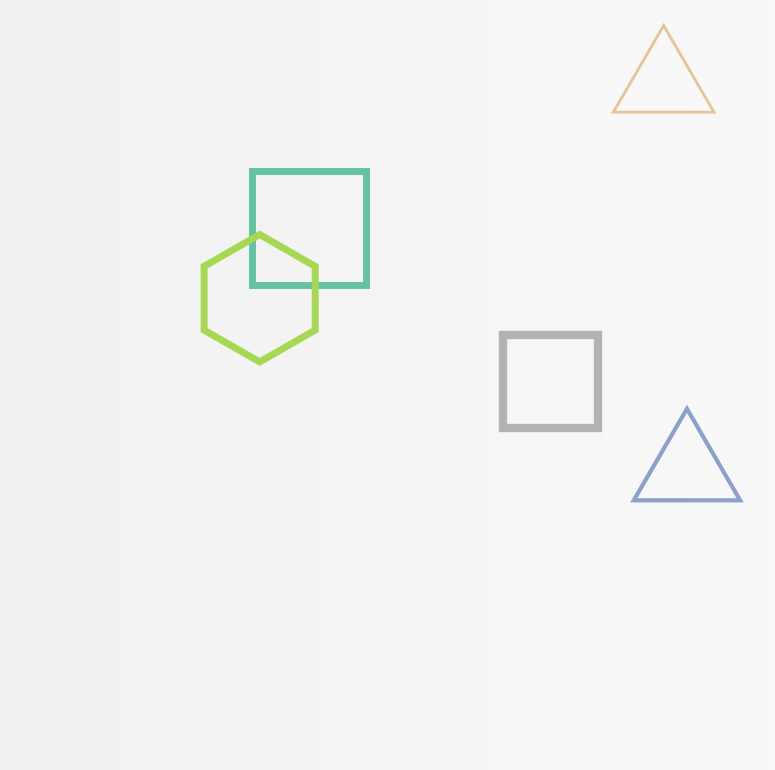[{"shape": "square", "thickness": 2.5, "radius": 0.37, "center": [0.398, 0.704]}, {"shape": "triangle", "thickness": 1.5, "radius": 0.4, "center": [0.886, 0.39]}, {"shape": "hexagon", "thickness": 2.5, "radius": 0.41, "center": [0.335, 0.613]}, {"shape": "triangle", "thickness": 1, "radius": 0.37, "center": [0.856, 0.892]}, {"shape": "square", "thickness": 3, "radius": 0.3, "center": [0.71, 0.505]}]